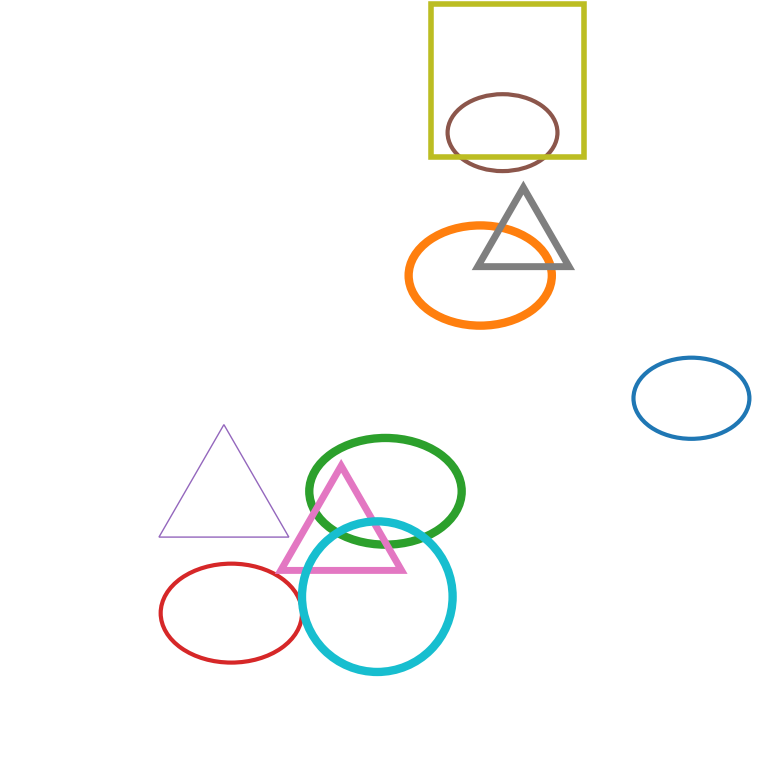[{"shape": "oval", "thickness": 1.5, "radius": 0.38, "center": [0.898, 0.483]}, {"shape": "oval", "thickness": 3, "radius": 0.46, "center": [0.624, 0.642]}, {"shape": "oval", "thickness": 3, "radius": 0.49, "center": [0.501, 0.362]}, {"shape": "oval", "thickness": 1.5, "radius": 0.46, "center": [0.3, 0.204]}, {"shape": "triangle", "thickness": 0.5, "radius": 0.49, "center": [0.291, 0.351]}, {"shape": "oval", "thickness": 1.5, "radius": 0.36, "center": [0.653, 0.828]}, {"shape": "triangle", "thickness": 2.5, "radius": 0.45, "center": [0.443, 0.304]}, {"shape": "triangle", "thickness": 2.5, "radius": 0.34, "center": [0.68, 0.688]}, {"shape": "square", "thickness": 2, "radius": 0.5, "center": [0.659, 0.896]}, {"shape": "circle", "thickness": 3, "radius": 0.49, "center": [0.49, 0.225]}]